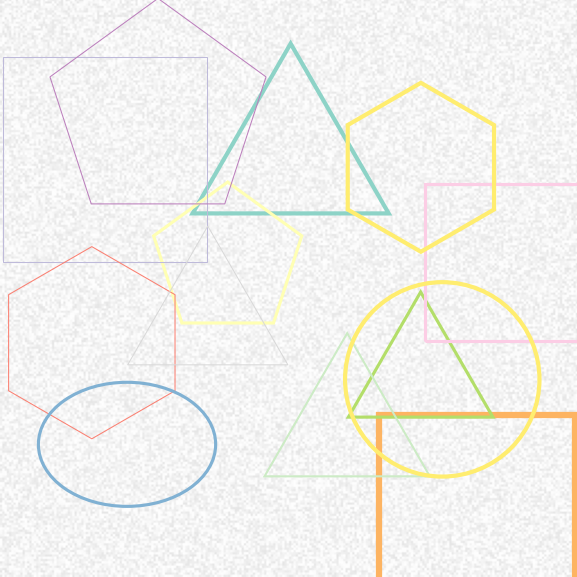[{"shape": "triangle", "thickness": 2, "radius": 0.98, "center": [0.503, 0.728]}, {"shape": "pentagon", "thickness": 1.5, "radius": 0.67, "center": [0.394, 0.549]}, {"shape": "square", "thickness": 0.5, "radius": 0.89, "center": [0.182, 0.723]}, {"shape": "hexagon", "thickness": 0.5, "radius": 0.83, "center": [0.159, 0.406]}, {"shape": "oval", "thickness": 1.5, "radius": 0.77, "center": [0.22, 0.23]}, {"shape": "square", "thickness": 3, "radius": 0.85, "center": [0.826, 0.111]}, {"shape": "triangle", "thickness": 1.5, "radius": 0.72, "center": [0.728, 0.349]}, {"shape": "square", "thickness": 1.5, "radius": 0.68, "center": [0.872, 0.545]}, {"shape": "triangle", "thickness": 0.5, "radius": 0.8, "center": [0.36, 0.447]}, {"shape": "pentagon", "thickness": 0.5, "radius": 0.98, "center": [0.274, 0.805]}, {"shape": "triangle", "thickness": 1, "radius": 0.83, "center": [0.601, 0.257]}, {"shape": "hexagon", "thickness": 2, "radius": 0.73, "center": [0.729, 0.709]}, {"shape": "circle", "thickness": 2, "radius": 0.84, "center": [0.766, 0.342]}]